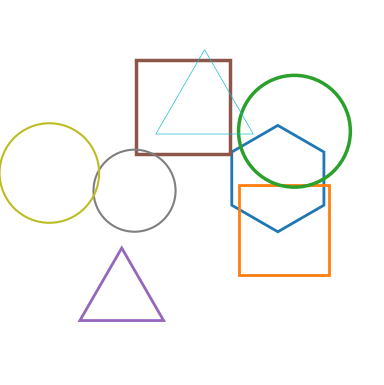[{"shape": "hexagon", "thickness": 2, "radius": 0.69, "center": [0.722, 0.536]}, {"shape": "square", "thickness": 2, "radius": 0.58, "center": [0.738, 0.404]}, {"shape": "circle", "thickness": 2.5, "radius": 0.73, "center": [0.765, 0.659]}, {"shape": "triangle", "thickness": 2, "radius": 0.63, "center": [0.316, 0.23]}, {"shape": "square", "thickness": 2.5, "radius": 0.61, "center": [0.474, 0.722]}, {"shape": "circle", "thickness": 1.5, "radius": 0.53, "center": [0.349, 0.505]}, {"shape": "circle", "thickness": 1.5, "radius": 0.65, "center": [0.128, 0.551]}, {"shape": "triangle", "thickness": 0.5, "radius": 0.73, "center": [0.531, 0.725]}]